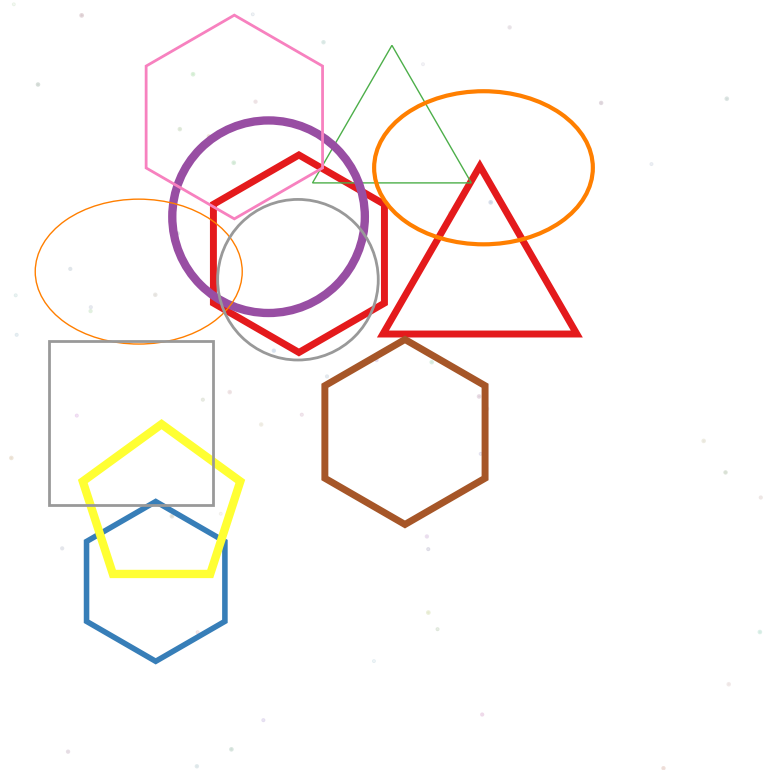[{"shape": "triangle", "thickness": 2.5, "radius": 0.73, "center": [0.623, 0.639]}, {"shape": "hexagon", "thickness": 2.5, "radius": 0.64, "center": [0.388, 0.67]}, {"shape": "hexagon", "thickness": 2, "radius": 0.52, "center": [0.202, 0.245]}, {"shape": "triangle", "thickness": 0.5, "radius": 0.6, "center": [0.509, 0.822]}, {"shape": "circle", "thickness": 3, "radius": 0.63, "center": [0.349, 0.719]}, {"shape": "oval", "thickness": 0.5, "radius": 0.67, "center": [0.18, 0.647]}, {"shape": "oval", "thickness": 1.5, "radius": 0.71, "center": [0.628, 0.782]}, {"shape": "pentagon", "thickness": 3, "radius": 0.54, "center": [0.21, 0.342]}, {"shape": "hexagon", "thickness": 2.5, "radius": 0.6, "center": [0.526, 0.439]}, {"shape": "hexagon", "thickness": 1, "radius": 0.66, "center": [0.304, 0.848]}, {"shape": "circle", "thickness": 1, "radius": 0.52, "center": [0.387, 0.637]}, {"shape": "square", "thickness": 1, "radius": 0.53, "center": [0.17, 0.451]}]